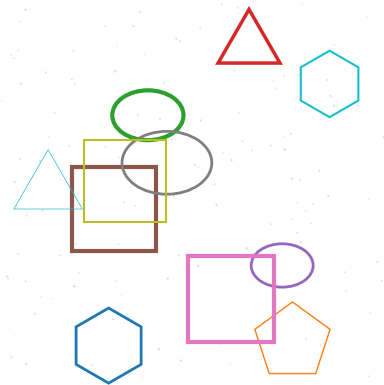[{"shape": "hexagon", "thickness": 2, "radius": 0.49, "center": [0.282, 0.102]}, {"shape": "pentagon", "thickness": 1, "radius": 0.51, "center": [0.76, 0.113]}, {"shape": "oval", "thickness": 3, "radius": 0.46, "center": [0.384, 0.701]}, {"shape": "triangle", "thickness": 2.5, "radius": 0.46, "center": [0.647, 0.883]}, {"shape": "oval", "thickness": 2, "radius": 0.4, "center": [0.733, 0.31]}, {"shape": "square", "thickness": 3, "radius": 0.55, "center": [0.297, 0.457]}, {"shape": "square", "thickness": 3, "radius": 0.56, "center": [0.599, 0.225]}, {"shape": "oval", "thickness": 2, "radius": 0.58, "center": [0.434, 0.577]}, {"shape": "square", "thickness": 1.5, "radius": 0.53, "center": [0.324, 0.53]}, {"shape": "hexagon", "thickness": 1.5, "radius": 0.43, "center": [0.856, 0.782]}, {"shape": "triangle", "thickness": 0.5, "radius": 0.51, "center": [0.125, 0.508]}]